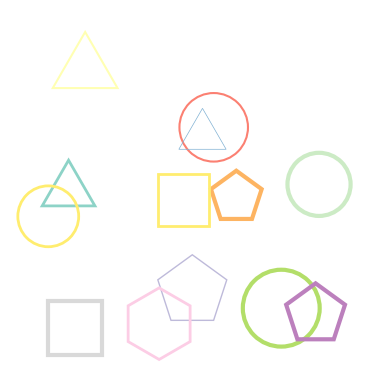[{"shape": "triangle", "thickness": 2, "radius": 0.4, "center": [0.178, 0.505]}, {"shape": "triangle", "thickness": 1.5, "radius": 0.49, "center": [0.221, 0.82]}, {"shape": "pentagon", "thickness": 1, "radius": 0.47, "center": [0.499, 0.244]}, {"shape": "circle", "thickness": 1.5, "radius": 0.45, "center": [0.555, 0.669]}, {"shape": "triangle", "thickness": 0.5, "radius": 0.35, "center": [0.526, 0.648]}, {"shape": "pentagon", "thickness": 3, "radius": 0.35, "center": [0.614, 0.487]}, {"shape": "circle", "thickness": 3, "radius": 0.5, "center": [0.731, 0.2]}, {"shape": "hexagon", "thickness": 2, "radius": 0.46, "center": [0.413, 0.159]}, {"shape": "square", "thickness": 3, "radius": 0.35, "center": [0.195, 0.148]}, {"shape": "pentagon", "thickness": 3, "radius": 0.4, "center": [0.82, 0.184]}, {"shape": "circle", "thickness": 3, "radius": 0.41, "center": [0.829, 0.521]}, {"shape": "circle", "thickness": 2, "radius": 0.4, "center": [0.125, 0.438]}, {"shape": "square", "thickness": 2, "radius": 0.33, "center": [0.477, 0.48]}]